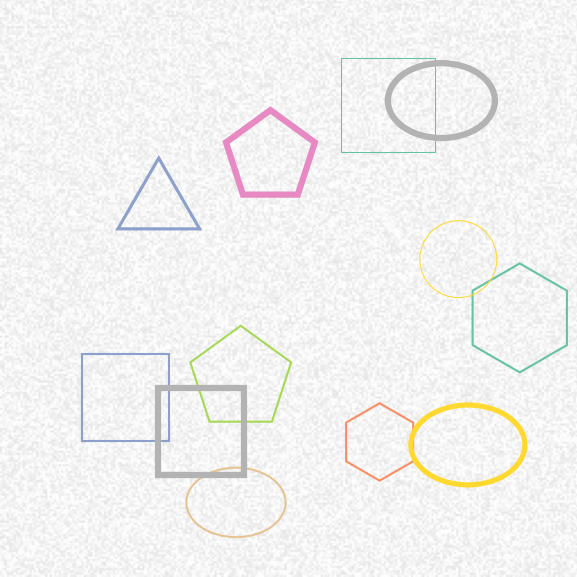[{"shape": "hexagon", "thickness": 1, "radius": 0.47, "center": [0.9, 0.449]}, {"shape": "square", "thickness": 0.5, "radius": 0.41, "center": [0.672, 0.817]}, {"shape": "hexagon", "thickness": 1, "radius": 0.34, "center": [0.657, 0.234]}, {"shape": "square", "thickness": 1, "radius": 0.38, "center": [0.217, 0.311]}, {"shape": "triangle", "thickness": 1.5, "radius": 0.41, "center": [0.275, 0.644]}, {"shape": "pentagon", "thickness": 3, "radius": 0.4, "center": [0.468, 0.728]}, {"shape": "pentagon", "thickness": 1, "radius": 0.46, "center": [0.417, 0.343]}, {"shape": "circle", "thickness": 0.5, "radius": 0.33, "center": [0.794, 0.55]}, {"shape": "oval", "thickness": 2.5, "radius": 0.49, "center": [0.81, 0.229]}, {"shape": "oval", "thickness": 1, "radius": 0.43, "center": [0.409, 0.129]}, {"shape": "oval", "thickness": 3, "radius": 0.46, "center": [0.764, 0.825]}, {"shape": "square", "thickness": 3, "radius": 0.38, "center": [0.348, 0.252]}]